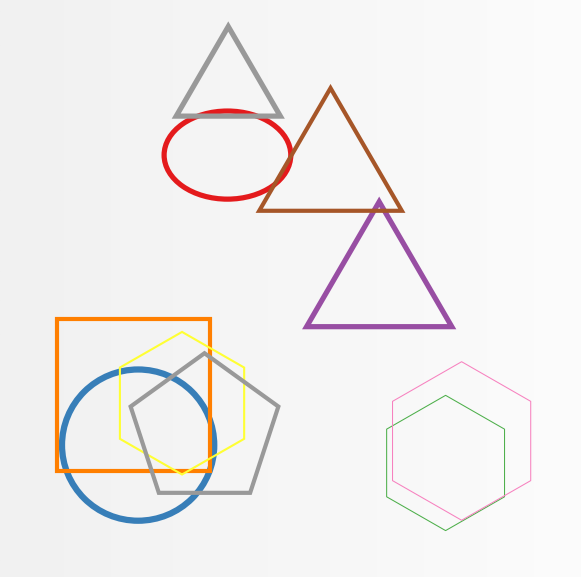[{"shape": "oval", "thickness": 2.5, "radius": 0.54, "center": [0.391, 0.731]}, {"shape": "circle", "thickness": 3, "radius": 0.65, "center": [0.238, 0.228]}, {"shape": "hexagon", "thickness": 0.5, "radius": 0.59, "center": [0.767, 0.197]}, {"shape": "triangle", "thickness": 2.5, "radius": 0.72, "center": [0.652, 0.506]}, {"shape": "square", "thickness": 2, "radius": 0.66, "center": [0.23, 0.315]}, {"shape": "hexagon", "thickness": 1, "radius": 0.62, "center": [0.313, 0.301]}, {"shape": "triangle", "thickness": 2, "radius": 0.71, "center": [0.569, 0.705]}, {"shape": "hexagon", "thickness": 0.5, "radius": 0.69, "center": [0.794, 0.236]}, {"shape": "triangle", "thickness": 2.5, "radius": 0.52, "center": [0.393, 0.85]}, {"shape": "pentagon", "thickness": 2, "radius": 0.67, "center": [0.352, 0.254]}]